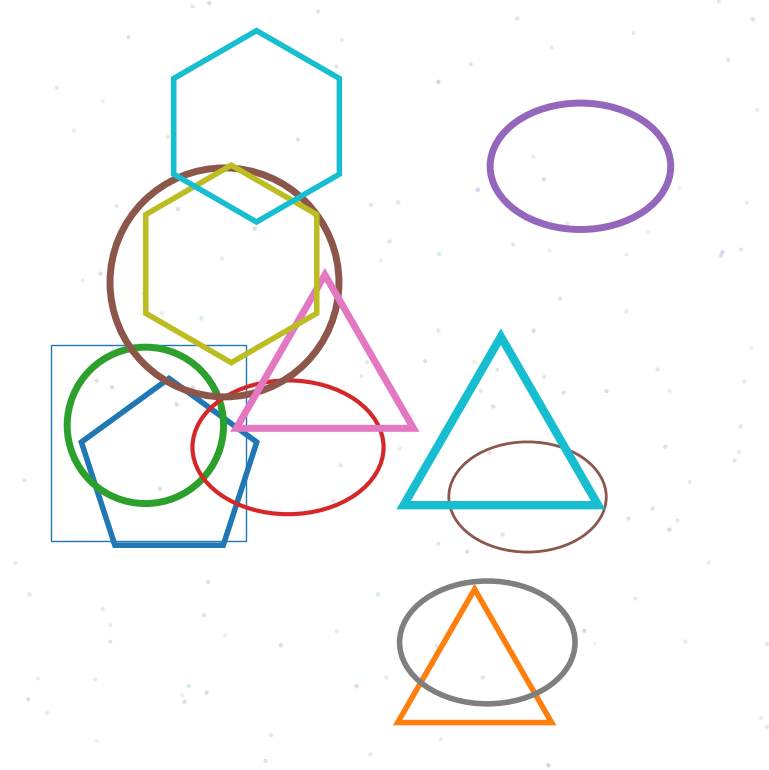[{"shape": "pentagon", "thickness": 2, "radius": 0.6, "center": [0.22, 0.389]}, {"shape": "square", "thickness": 0.5, "radius": 0.63, "center": [0.193, 0.425]}, {"shape": "triangle", "thickness": 2, "radius": 0.58, "center": [0.616, 0.119]}, {"shape": "circle", "thickness": 2.5, "radius": 0.51, "center": [0.189, 0.448]}, {"shape": "oval", "thickness": 1.5, "radius": 0.62, "center": [0.374, 0.419]}, {"shape": "oval", "thickness": 2.5, "radius": 0.59, "center": [0.754, 0.784]}, {"shape": "circle", "thickness": 2.5, "radius": 0.74, "center": [0.292, 0.633]}, {"shape": "oval", "thickness": 1, "radius": 0.51, "center": [0.685, 0.355]}, {"shape": "triangle", "thickness": 2.5, "radius": 0.66, "center": [0.422, 0.51]}, {"shape": "oval", "thickness": 2, "radius": 0.57, "center": [0.633, 0.166]}, {"shape": "hexagon", "thickness": 2, "radius": 0.64, "center": [0.3, 0.657]}, {"shape": "triangle", "thickness": 3, "radius": 0.73, "center": [0.651, 0.417]}, {"shape": "hexagon", "thickness": 2, "radius": 0.62, "center": [0.333, 0.836]}]